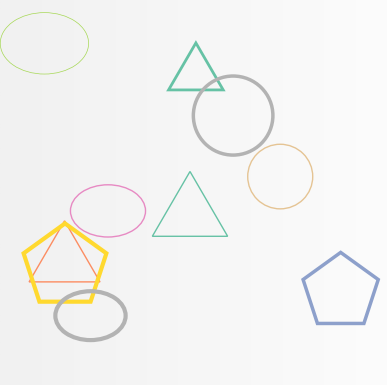[{"shape": "triangle", "thickness": 1, "radius": 0.56, "center": [0.49, 0.442]}, {"shape": "triangle", "thickness": 2, "radius": 0.41, "center": [0.506, 0.807]}, {"shape": "triangle", "thickness": 1, "radius": 0.53, "center": [0.167, 0.321]}, {"shape": "pentagon", "thickness": 2.5, "radius": 0.51, "center": [0.879, 0.242]}, {"shape": "oval", "thickness": 1, "radius": 0.48, "center": [0.279, 0.452]}, {"shape": "oval", "thickness": 0.5, "radius": 0.57, "center": [0.115, 0.887]}, {"shape": "pentagon", "thickness": 3, "radius": 0.56, "center": [0.168, 0.307]}, {"shape": "circle", "thickness": 1, "radius": 0.42, "center": [0.723, 0.541]}, {"shape": "oval", "thickness": 3, "radius": 0.45, "center": [0.234, 0.18]}, {"shape": "circle", "thickness": 2.5, "radius": 0.51, "center": [0.602, 0.7]}]